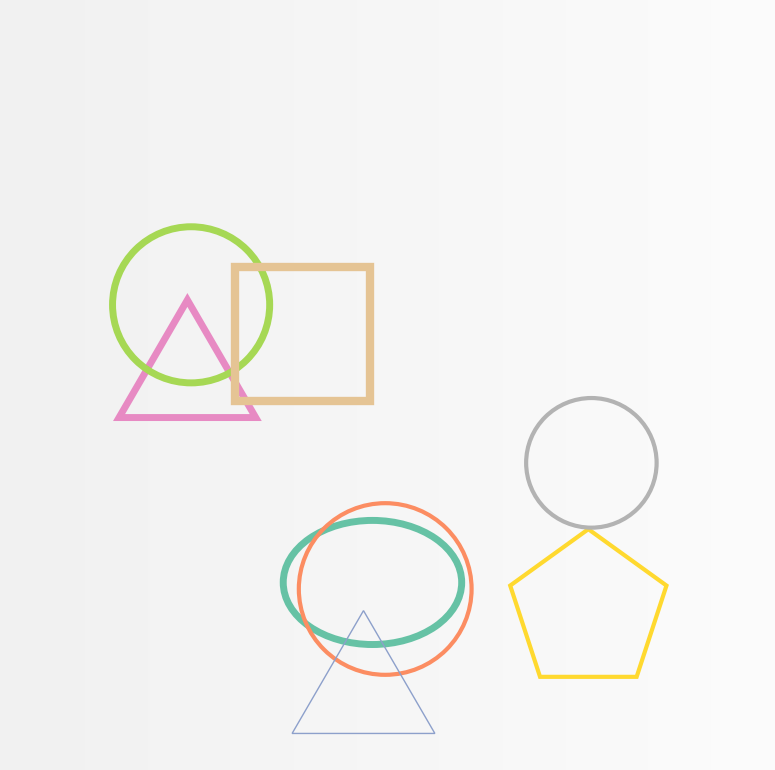[{"shape": "oval", "thickness": 2.5, "radius": 0.58, "center": [0.481, 0.244]}, {"shape": "circle", "thickness": 1.5, "radius": 0.56, "center": [0.497, 0.235]}, {"shape": "triangle", "thickness": 0.5, "radius": 0.53, "center": [0.469, 0.101]}, {"shape": "triangle", "thickness": 2.5, "radius": 0.51, "center": [0.242, 0.509]}, {"shape": "circle", "thickness": 2.5, "radius": 0.51, "center": [0.247, 0.604]}, {"shape": "pentagon", "thickness": 1.5, "radius": 0.53, "center": [0.759, 0.207]}, {"shape": "square", "thickness": 3, "radius": 0.44, "center": [0.39, 0.566]}, {"shape": "circle", "thickness": 1.5, "radius": 0.42, "center": [0.763, 0.399]}]